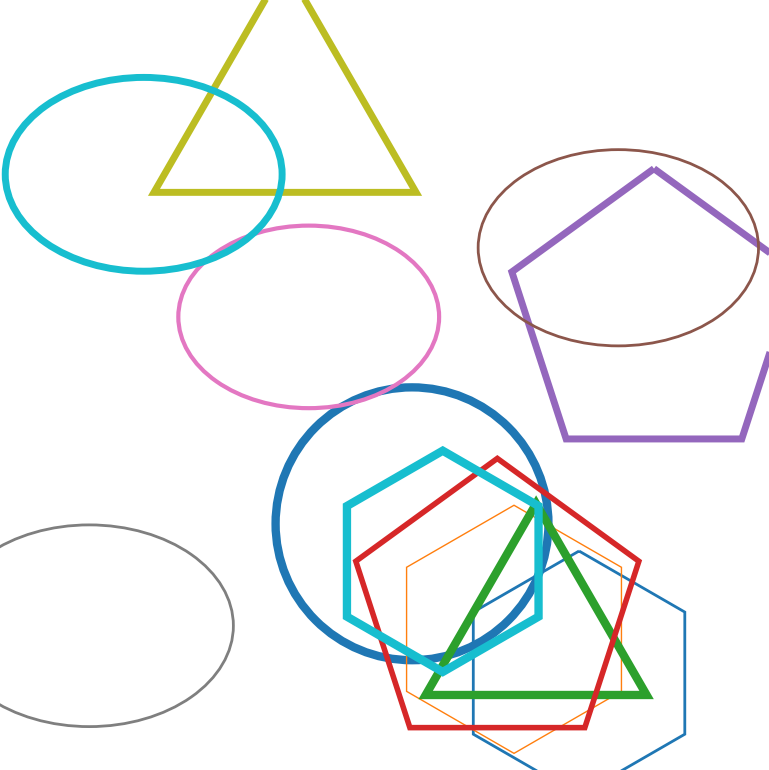[{"shape": "circle", "thickness": 3, "radius": 0.89, "center": [0.535, 0.32]}, {"shape": "hexagon", "thickness": 1, "radius": 0.79, "center": [0.752, 0.126]}, {"shape": "hexagon", "thickness": 0.5, "radius": 0.81, "center": [0.668, 0.183]}, {"shape": "triangle", "thickness": 3, "radius": 0.83, "center": [0.696, 0.18]}, {"shape": "pentagon", "thickness": 2, "radius": 0.97, "center": [0.646, 0.211]}, {"shape": "pentagon", "thickness": 2.5, "radius": 0.97, "center": [0.849, 0.587]}, {"shape": "oval", "thickness": 1, "radius": 0.91, "center": [0.803, 0.678]}, {"shape": "oval", "thickness": 1.5, "radius": 0.85, "center": [0.401, 0.588]}, {"shape": "oval", "thickness": 1, "radius": 0.94, "center": [0.116, 0.187]}, {"shape": "triangle", "thickness": 2.5, "radius": 0.98, "center": [0.37, 0.848]}, {"shape": "hexagon", "thickness": 3, "radius": 0.72, "center": [0.575, 0.271]}, {"shape": "oval", "thickness": 2.5, "radius": 0.9, "center": [0.187, 0.774]}]